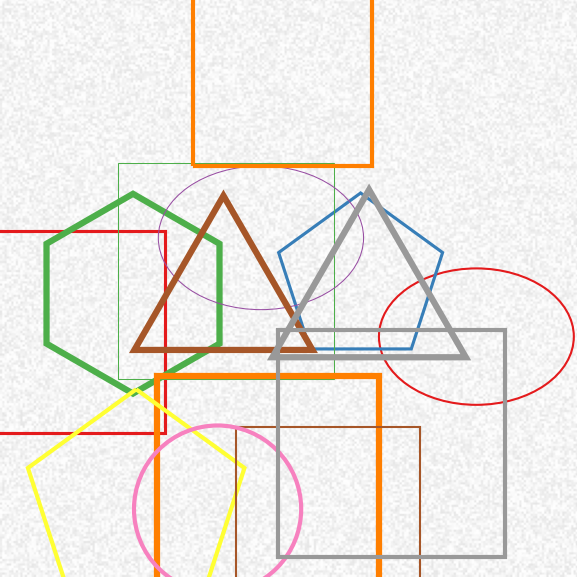[{"shape": "oval", "thickness": 1, "radius": 0.84, "center": [0.825, 0.416]}, {"shape": "square", "thickness": 1.5, "radius": 0.87, "center": [0.11, 0.425]}, {"shape": "pentagon", "thickness": 1.5, "radius": 0.75, "center": [0.624, 0.516]}, {"shape": "square", "thickness": 0.5, "radius": 0.94, "center": [0.392, 0.53]}, {"shape": "hexagon", "thickness": 3, "radius": 0.86, "center": [0.23, 0.491]}, {"shape": "oval", "thickness": 0.5, "radius": 0.89, "center": [0.452, 0.587]}, {"shape": "square", "thickness": 2, "radius": 0.77, "center": [0.489, 0.866]}, {"shape": "square", "thickness": 3, "radius": 0.96, "center": [0.465, 0.155]}, {"shape": "pentagon", "thickness": 2, "radius": 0.99, "center": [0.236, 0.128]}, {"shape": "square", "thickness": 1, "radius": 0.8, "center": [0.568, 0.101]}, {"shape": "triangle", "thickness": 3, "radius": 0.89, "center": [0.387, 0.482]}, {"shape": "circle", "thickness": 2, "radius": 0.72, "center": [0.377, 0.118]}, {"shape": "triangle", "thickness": 3, "radius": 0.97, "center": [0.639, 0.477]}, {"shape": "square", "thickness": 2, "radius": 0.98, "center": [0.677, 0.232]}]